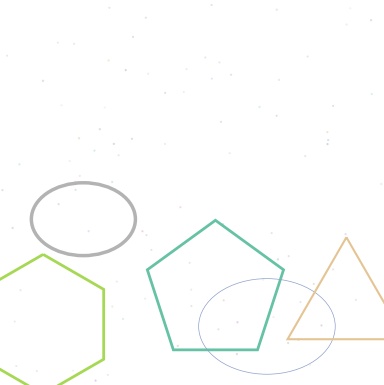[{"shape": "pentagon", "thickness": 2, "radius": 0.93, "center": [0.56, 0.242]}, {"shape": "oval", "thickness": 0.5, "radius": 0.89, "center": [0.693, 0.152]}, {"shape": "hexagon", "thickness": 2, "radius": 0.91, "center": [0.112, 0.158]}, {"shape": "triangle", "thickness": 1.5, "radius": 0.88, "center": [0.9, 0.207]}, {"shape": "oval", "thickness": 2.5, "radius": 0.68, "center": [0.217, 0.431]}]